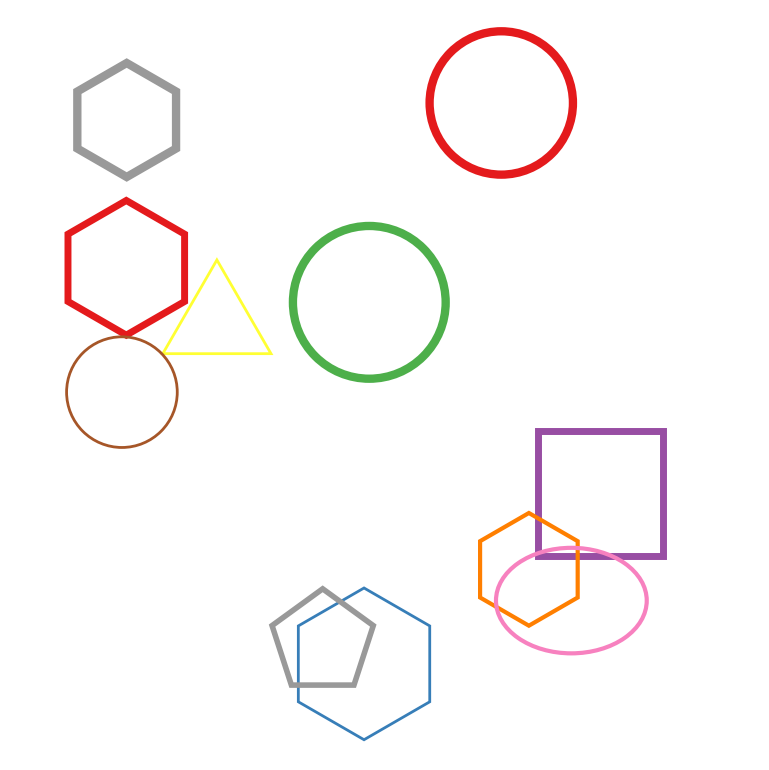[{"shape": "circle", "thickness": 3, "radius": 0.47, "center": [0.651, 0.866]}, {"shape": "hexagon", "thickness": 2.5, "radius": 0.44, "center": [0.164, 0.652]}, {"shape": "hexagon", "thickness": 1, "radius": 0.49, "center": [0.473, 0.138]}, {"shape": "circle", "thickness": 3, "radius": 0.5, "center": [0.48, 0.607]}, {"shape": "square", "thickness": 2.5, "radius": 0.41, "center": [0.78, 0.359]}, {"shape": "hexagon", "thickness": 1.5, "radius": 0.37, "center": [0.687, 0.261]}, {"shape": "triangle", "thickness": 1, "radius": 0.41, "center": [0.282, 0.581]}, {"shape": "circle", "thickness": 1, "radius": 0.36, "center": [0.158, 0.491]}, {"shape": "oval", "thickness": 1.5, "radius": 0.49, "center": [0.742, 0.22]}, {"shape": "hexagon", "thickness": 3, "radius": 0.37, "center": [0.165, 0.844]}, {"shape": "pentagon", "thickness": 2, "radius": 0.35, "center": [0.419, 0.166]}]